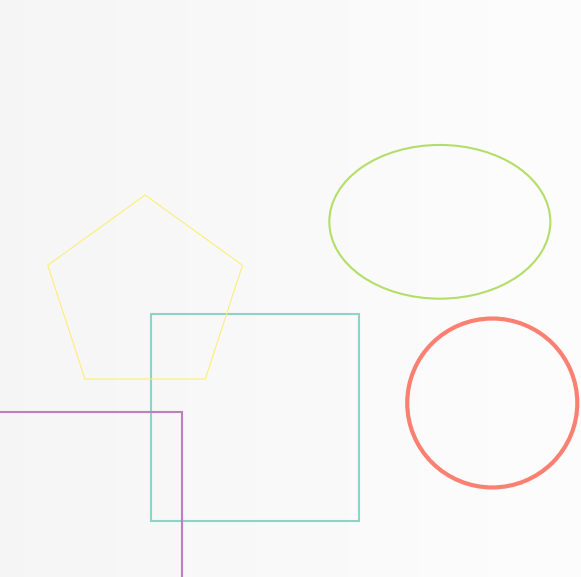[{"shape": "square", "thickness": 1, "radius": 0.9, "center": [0.438, 0.276]}, {"shape": "circle", "thickness": 2, "radius": 0.73, "center": [0.847, 0.301]}, {"shape": "oval", "thickness": 1, "radius": 0.95, "center": [0.757, 0.615]}, {"shape": "square", "thickness": 1, "radius": 0.82, "center": [0.15, 0.122]}, {"shape": "pentagon", "thickness": 0.5, "radius": 0.88, "center": [0.25, 0.485]}]